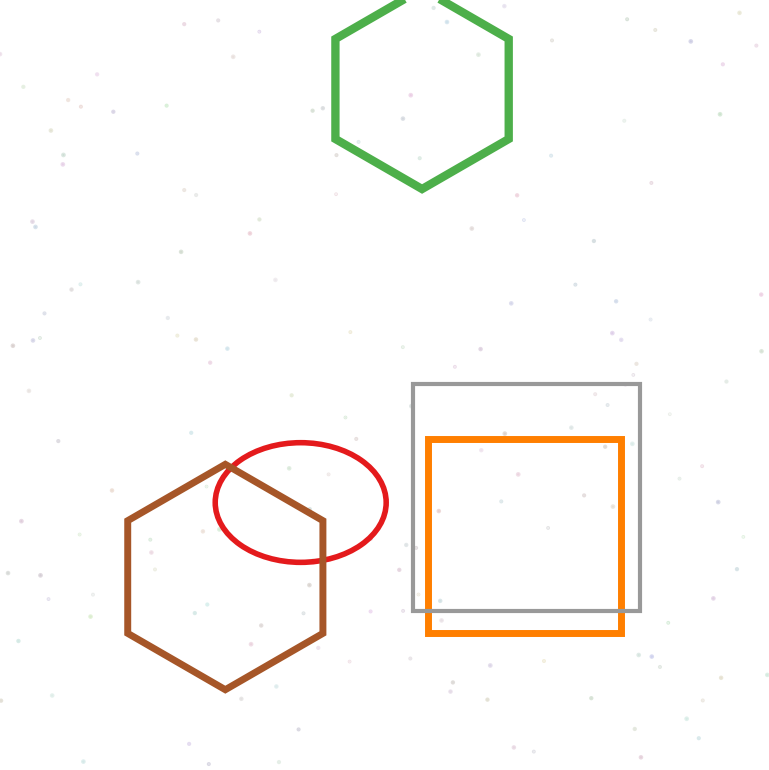[{"shape": "oval", "thickness": 2, "radius": 0.56, "center": [0.391, 0.347]}, {"shape": "hexagon", "thickness": 3, "radius": 0.65, "center": [0.548, 0.884]}, {"shape": "square", "thickness": 2.5, "radius": 0.63, "center": [0.681, 0.304]}, {"shape": "hexagon", "thickness": 2.5, "radius": 0.73, "center": [0.293, 0.251]}, {"shape": "square", "thickness": 1.5, "radius": 0.74, "center": [0.684, 0.354]}]